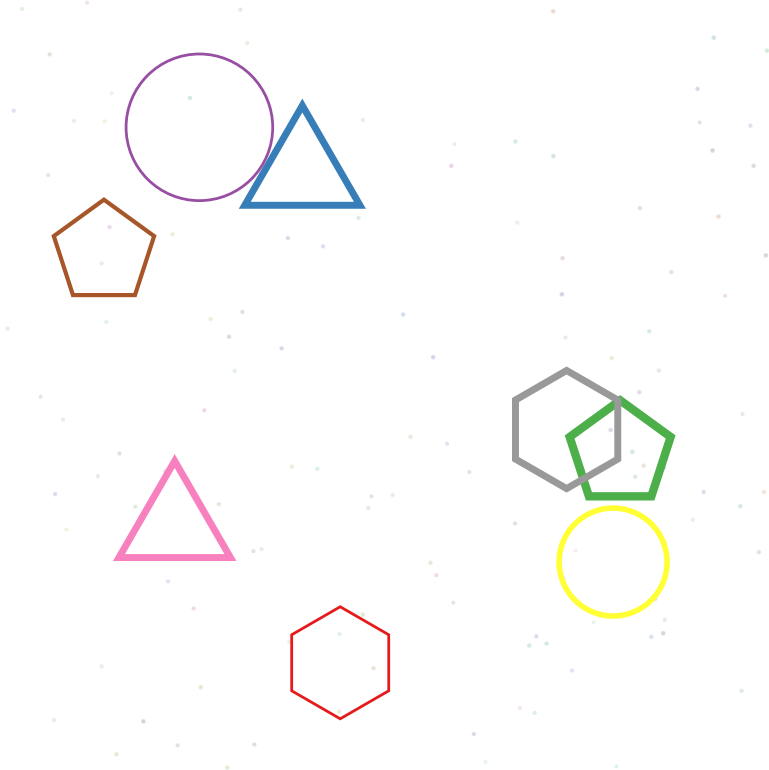[{"shape": "hexagon", "thickness": 1, "radius": 0.36, "center": [0.442, 0.139]}, {"shape": "triangle", "thickness": 2.5, "radius": 0.43, "center": [0.393, 0.777]}, {"shape": "pentagon", "thickness": 3, "radius": 0.34, "center": [0.805, 0.411]}, {"shape": "circle", "thickness": 1, "radius": 0.48, "center": [0.259, 0.835]}, {"shape": "circle", "thickness": 2, "radius": 0.35, "center": [0.796, 0.27]}, {"shape": "pentagon", "thickness": 1.5, "radius": 0.34, "center": [0.135, 0.672]}, {"shape": "triangle", "thickness": 2.5, "radius": 0.42, "center": [0.227, 0.318]}, {"shape": "hexagon", "thickness": 2.5, "radius": 0.38, "center": [0.736, 0.442]}]